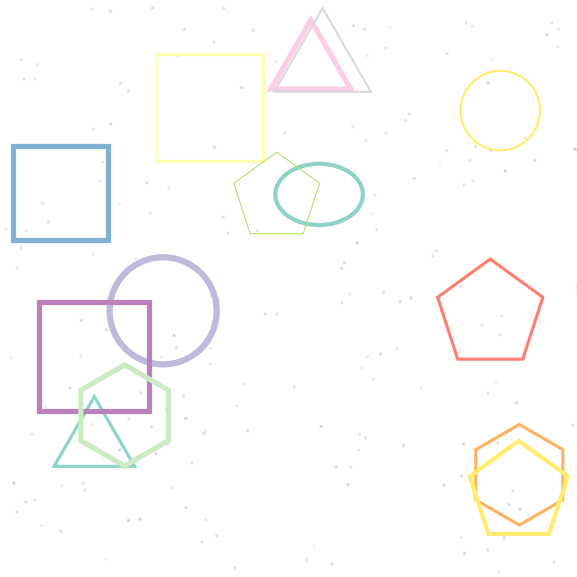[{"shape": "triangle", "thickness": 1.5, "radius": 0.4, "center": [0.163, 0.232]}, {"shape": "oval", "thickness": 2, "radius": 0.38, "center": [0.553, 0.663]}, {"shape": "square", "thickness": 1.5, "radius": 0.46, "center": [0.362, 0.812]}, {"shape": "circle", "thickness": 3, "radius": 0.46, "center": [0.283, 0.461]}, {"shape": "pentagon", "thickness": 1.5, "radius": 0.48, "center": [0.849, 0.455]}, {"shape": "square", "thickness": 2.5, "radius": 0.41, "center": [0.105, 0.665]}, {"shape": "hexagon", "thickness": 1.5, "radius": 0.44, "center": [0.899, 0.177]}, {"shape": "pentagon", "thickness": 0.5, "radius": 0.39, "center": [0.479, 0.658]}, {"shape": "triangle", "thickness": 2.5, "radius": 0.4, "center": [0.538, 0.885]}, {"shape": "triangle", "thickness": 1, "radius": 0.48, "center": [0.559, 0.888]}, {"shape": "square", "thickness": 2.5, "radius": 0.47, "center": [0.163, 0.382]}, {"shape": "hexagon", "thickness": 2.5, "radius": 0.44, "center": [0.216, 0.28]}, {"shape": "pentagon", "thickness": 2, "radius": 0.45, "center": [0.898, 0.147]}, {"shape": "circle", "thickness": 1, "radius": 0.34, "center": [0.866, 0.808]}]